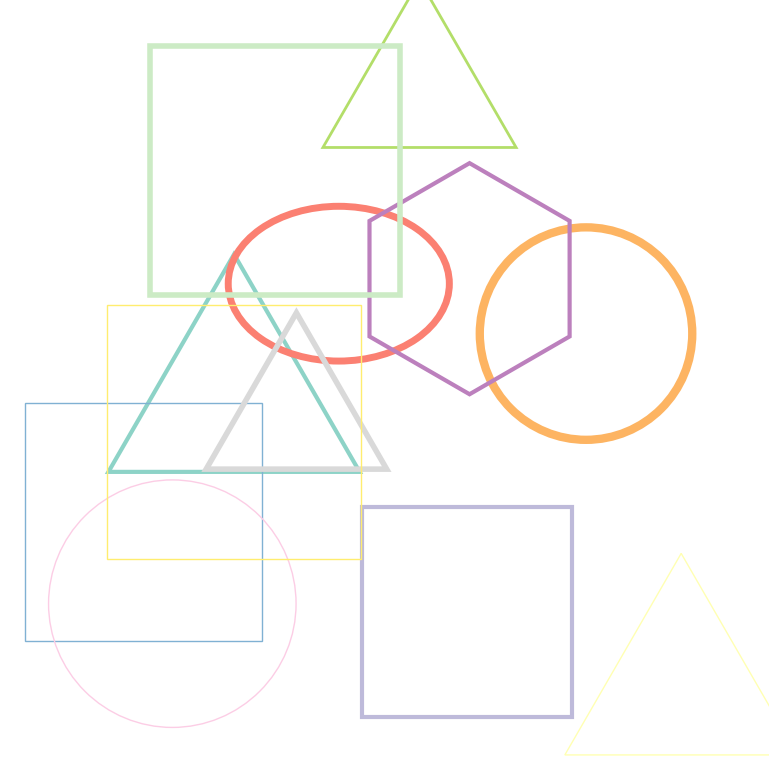[{"shape": "triangle", "thickness": 1.5, "radius": 0.94, "center": [0.304, 0.481]}, {"shape": "triangle", "thickness": 0.5, "radius": 0.87, "center": [0.885, 0.107]}, {"shape": "square", "thickness": 1.5, "radius": 0.68, "center": [0.607, 0.205]}, {"shape": "oval", "thickness": 2.5, "radius": 0.72, "center": [0.44, 0.632]}, {"shape": "square", "thickness": 0.5, "radius": 0.77, "center": [0.187, 0.322]}, {"shape": "circle", "thickness": 3, "radius": 0.69, "center": [0.761, 0.567]}, {"shape": "triangle", "thickness": 1, "radius": 0.72, "center": [0.545, 0.881]}, {"shape": "circle", "thickness": 0.5, "radius": 0.8, "center": [0.224, 0.216]}, {"shape": "triangle", "thickness": 2, "radius": 0.68, "center": [0.385, 0.458]}, {"shape": "hexagon", "thickness": 1.5, "radius": 0.75, "center": [0.61, 0.638]}, {"shape": "square", "thickness": 2, "radius": 0.81, "center": [0.357, 0.779]}, {"shape": "square", "thickness": 0.5, "radius": 0.82, "center": [0.304, 0.439]}]